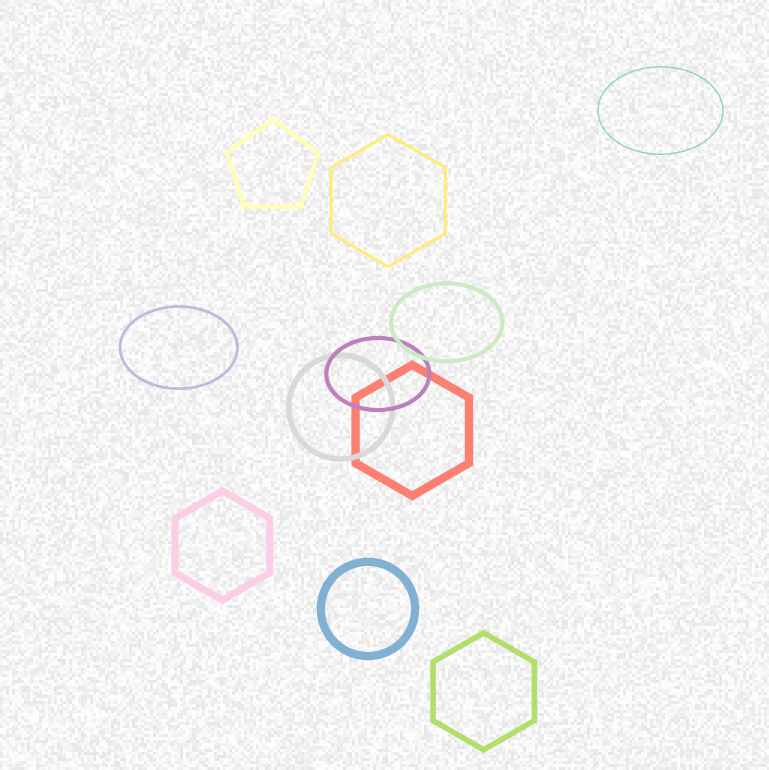[{"shape": "oval", "thickness": 0.5, "radius": 0.41, "center": [0.858, 0.856]}, {"shape": "pentagon", "thickness": 1.5, "radius": 0.31, "center": [0.354, 0.782]}, {"shape": "oval", "thickness": 1, "radius": 0.38, "center": [0.232, 0.549]}, {"shape": "hexagon", "thickness": 3, "radius": 0.43, "center": [0.535, 0.441]}, {"shape": "circle", "thickness": 3, "radius": 0.31, "center": [0.478, 0.209]}, {"shape": "hexagon", "thickness": 2, "radius": 0.38, "center": [0.628, 0.102]}, {"shape": "hexagon", "thickness": 2.5, "radius": 0.35, "center": [0.289, 0.292]}, {"shape": "circle", "thickness": 2, "radius": 0.34, "center": [0.442, 0.471]}, {"shape": "oval", "thickness": 1.5, "radius": 0.33, "center": [0.491, 0.514]}, {"shape": "oval", "thickness": 1.5, "radius": 0.36, "center": [0.58, 0.581]}, {"shape": "hexagon", "thickness": 1, "radius": 0.43, "center": [0.504, 0.74]}]